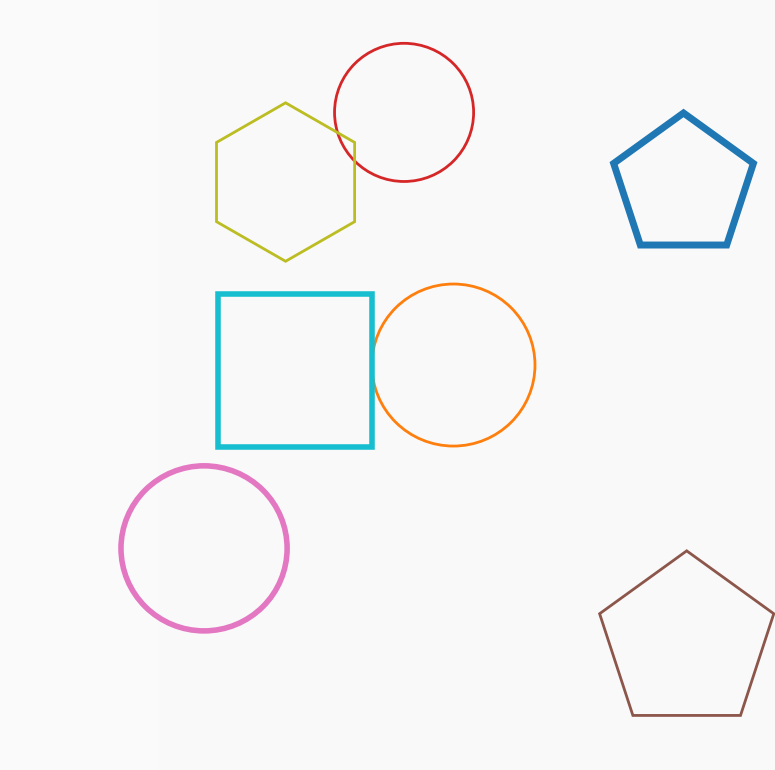[{"shape": "pentagon", "thickness": 2.5, "radius": 0.47, "center": [0.882, 0.758]}, {"shape": "circle", "thickness": 1, "radius": 0.53, "center": [0.585, 0.526]}, {"shape": "circle", "thickness": 1, "radius": 0.45, "center": [0.521, 0.854]}, {"shape": "pentagon", "thickness": 1, "radius": 0.59, "center": [0.886, 0.166]}, {"shape": "circle", "thickness": 2, "radius": 0.54, "center": [0.263, 0.288]}, {"shape": "hexagon", "thickness": 1, "radius": 0.51, "center": [0.368, 0.764]}, {"shape": "square", "thickness": 2, "radius": 0.5, "center": [0.38, 0.518]}]